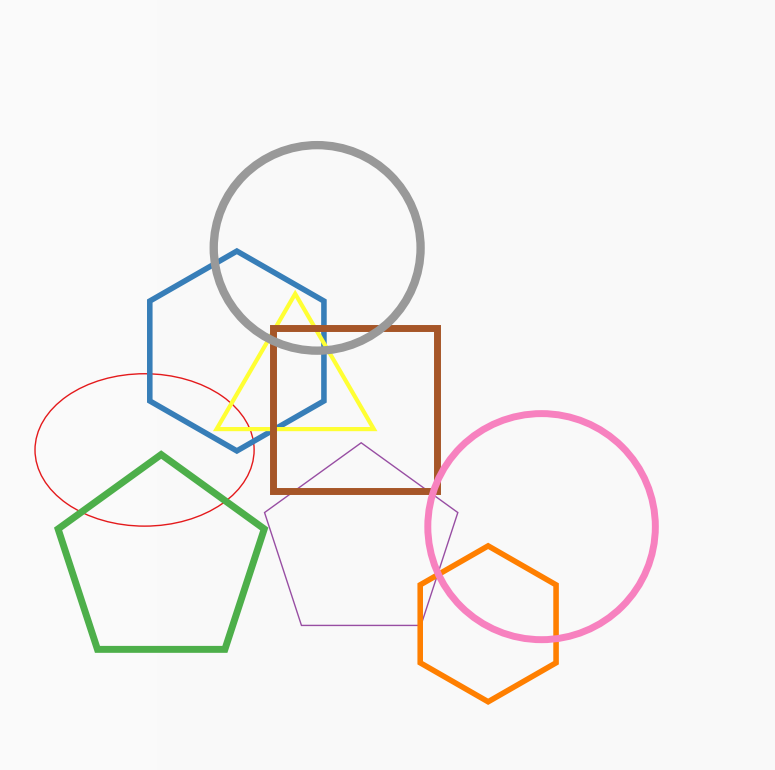[{"shape": "oval", "thickness": 0.5, "radius": 0.71, "center": [0.187, 0.416]}, {"shape": "hexagon", "thickness": 2, "radius": 0.65, "center": [0.306, 0.544]}, {"shape": "pentagon", "thickness": 2.5, "radius": 0.7, "center": [0.208, 0.27]}, {"shape": "pentagon", "thickness": 0.5, "radius": 0.66, "center": [0.466, 0.294]}, {"shape": "hexagon", "thickness": 2, "radius": 0.51, "center": [0.63, 0.19]}, {"shape": "triangle", "thickness": 1.5, "radius": 0.59, "center": [0.381, 0.501]}, {"shape": "square", "thickness": 2.5, "radius": 0.53, "center": [0.458, 0.468]}, {"shape": "circle", "thickness": 2.5, "radius": 0.73, "center": [0.699, 0.316]}, {"shape": "circle", "thickness": 3, "radius": 0.67, "center": [0.409, 0.678]}]